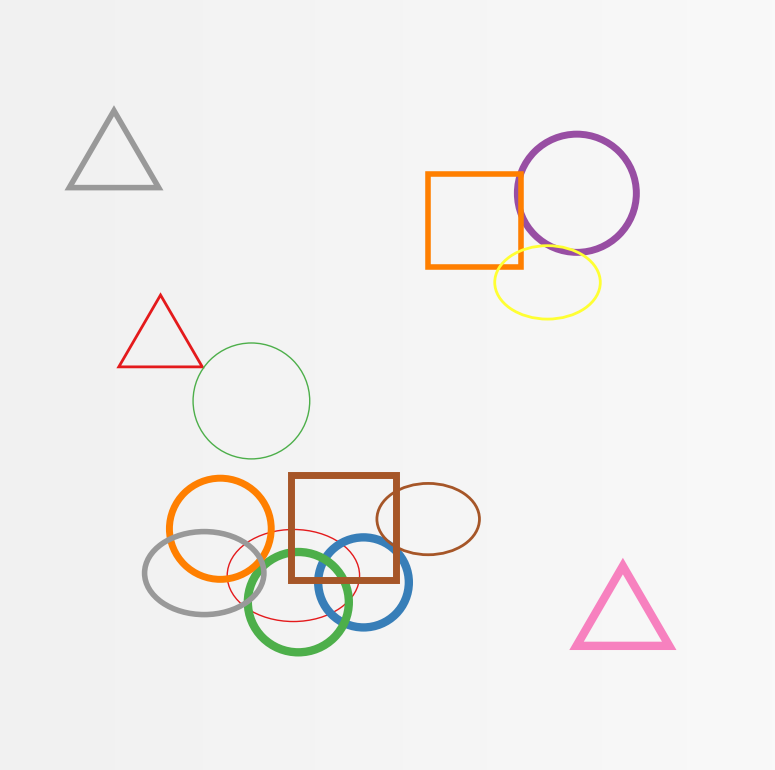[{"shape": "oval", "thickness": 0.5, "radius": 0.43, "center": [0.379, 0.253]}, {"shape": "triangle", "thickness": 1, "radius": 0.31, "center": [0.207, 0.555]}, {"shape": "circle", "thickness": 3, "radius": 0.29, "center": [0.469, 0.244]}, {"shape": "circle", "thickness": 0.5, "radius": 0.38, "center": [0.324, 0.479]}, {"shape": "circle", "thickness": 3, "radius": 0.33, "center": [0.385, 0.218]}, {"shape": "circle", "thickness": 2.5, "radius": 0.38, "center": [0.744, 0.749]}, {"shape": "circle", "thickness": 2.5, "radius": 0.33, "center": [0.284, 0.313]}, {"shape": "square", "thickness": 2, "radius": 0.3, "center": [0.612, 0.714]}, {"shape": "oval", "thickness": 1, "radius": 0.34, "center": [0.706, 0.633]}, {"shape": "square", "thickness": 2.5, "radius": 0.34, "center": [0.443, 0.315]}, {"shape": "oval", "thickness": 1, "radius": 0.33, "center": [0.552, 0.326]}, {"shape": "triangle", "thickness": 3, "radius": 0.35, "center": [0.804, 0.196]}, {"shape": "triangle", "thickness": 2, "radius": 0.33, "center": [0.147, 0.79]}, {"shape": "oval", "thickness": 2, "radius": 0.38, "center": [0.264, 0.256]}]